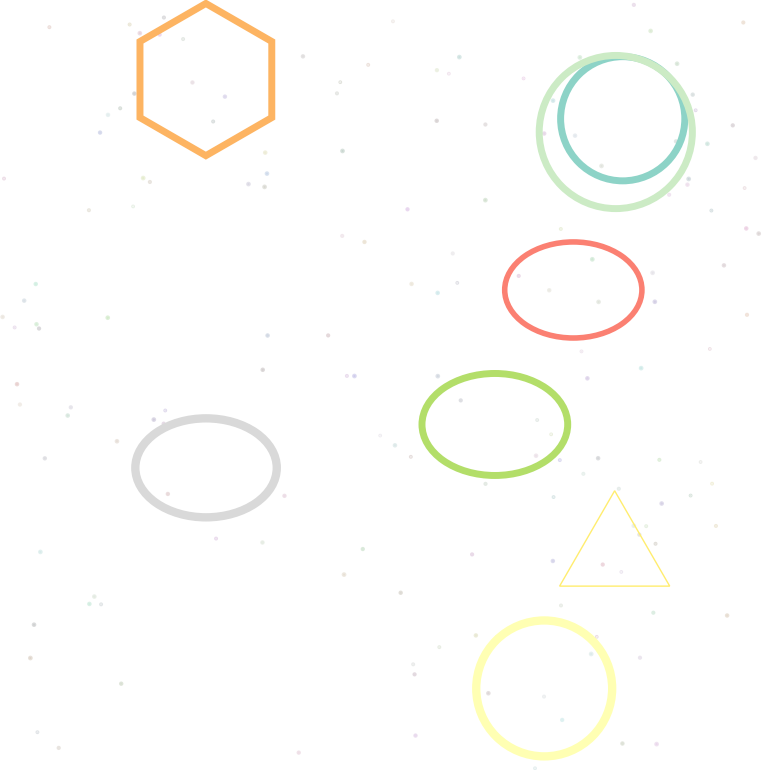[{"shape": "circle", "thickness": 2.5, "radius": 0.4, "center": [0.809, 0.846]}, {"shape": "circle", "thickness": 3, "radius": 0.44, "center": [0.707, 0.106]}, {"shape": "oval", "thickness": 2, "radius": 0.45, "center": [0.745, 0.623]}, {"shape": "hexagon", "thickness": 2.5, "radius": 0.49, "center": [0.267, 0.897]}, {"shape": "oval", "thickness": 2.5, "radius": 0.47, "center": [0.643, 0.449]}, {"shape": "oval", "thickness": 3, "radius": 0.46, "center": [0.268, 0.392]}, {"shape": "circle", "thickness": 2.5, "radius": 0.5, "center": [0.8, 0.829]}, {"shape": "triangle", "thickness": 0.5, "radius": 0.41, "center": [0.798, 0.28]}]